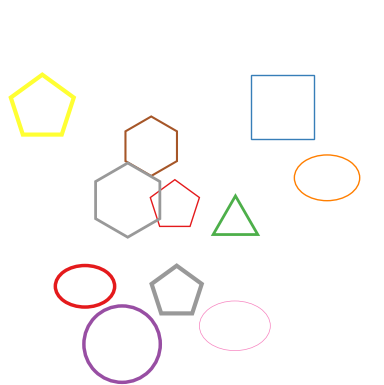[{"shape": "pentagon", "thickness": 1, "radius": 0.34, "center": [0.454, 0.466]}, {"shape": "oval", "thickness": 2.5, "radius": 0.39, "center": [0.221, 0.256]}, {"shape": "square", "thickness": 1, "radius": 0.41, "center": [0.734, 0.722]}, {"shape": "triangle", "thickness": 2, "radius": 0.33, "center": [0.612, 0.424]}, {"shape": "circle", "thickness": 2.5, "radius": 0.5, "center": [0.317, 0.106]}, {"shape": "oval", "thickness": 1, "radius": 0.42, "center": [0.849, 0.538]}, {"shape": "pentagon", "thickness": 3, "radius": 0.43, "center": [0.11, 0.72]}, {"shape": "hexagon", "thickness": 1.5, "radius": 0.39, "center": [0.393, 0.62]}, {"shape": "oval", "thickness": 0.5, "radius": 0.46, "center": [0.61, 0.154]}, {"shape": "pentagon", "thickness": 3, "radius": 0.34, "center": [0.459, 0.241]}, {"shape": "hexagon", "thickness": 2, "radius": 0.48, "center": [0.332, 0.48]}]